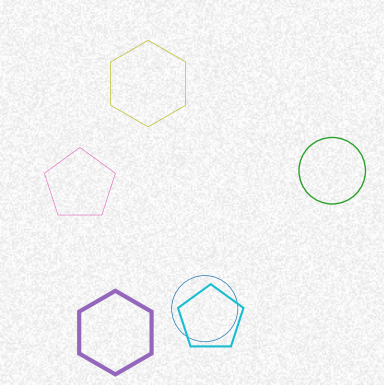[{"shape": "circle", "thickness": 0.5, "radius": 0.43, "center": [0.532, 0.198]}, {"shape": "circle", "thickness": 1, "radius": 0.43, "center": [0.863, 0.557]}, {"shape": "hexagon", "thickness": 3, "radius": 0.54, "center": [0.3, 0.136]}, {"shape": "pentagon", "thickness": 0.5, "radius": 0.48, "center": [0.208, 0.52]}, {"shape": "hexagon", "thickness": 0.5, "radius": 0.56, "center": [0.385, 0.783]}, {"shape": "pentagon", "thickness": 1.5, "radius": 0.45, "center": [0.547, 0.173]}]